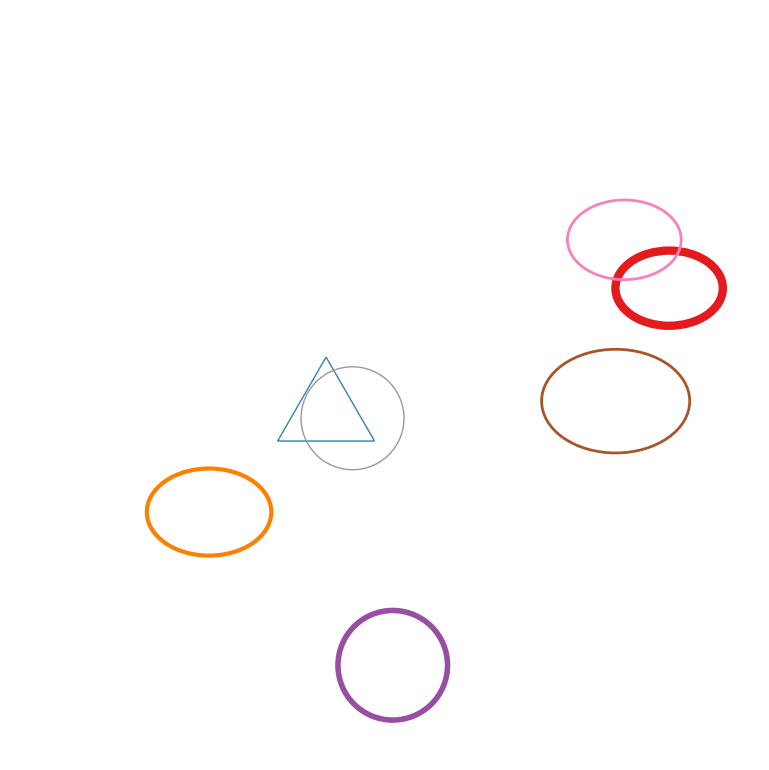[{"shape": "oval", "thickness": 3, "radius": 0.35, "center": [0.869, 0.626]}, {"shape": "triangle", "thickness": 0.5, "radius": 0.36, "center": [0.423, 0.464]}, {"shape": "circle", "thickness": 2, "radius": 0.36, "center": [0.51, 0.136]}, {"shape": "oval", "thickness": 1.5, "radius": 0.4, "center": [0.272, 0.335]}, {"shape": "oval", "thickness": 1, "radius": 0.48, "center": [0.8, 0.479]}, {"shape": "oval", "thickness": 1, "radius": 0.37, "center": [0.811, 0.689]}, {"shape": "circle", "thickness": 0.5, "radius": 0.33, "center": [0.458, 0.457]}]